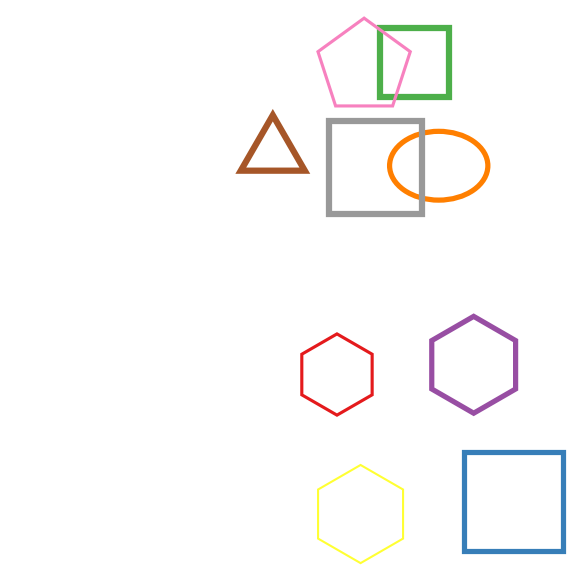[{"shape": "hexagon", "thickness": 1.5, "radius": 0.35, "center": [0.584, 0.351]}, {"shape": "square", "thickness": 2.5, "radius": 0.43, "center": [0.889, 0.131]}, {"shape": "square", "thickness": 3, "radius": 0.3, "center": [0.719, 0.891]}, {"shape": "hexagon", "thickness": 2.5, "radius": 0.42, "center": [0.82, 0.367]}, {"shape": "oval", "thickness": 2.5, "radius": 0.43, "center": [0.76, 0.712]}, {"shape": "hexagon", "thickness": 1, "radius": 0.42, "center": [0.624, 0.109]}, {"shape": "triangle", "thickness": 3, "radius": 0.32, "center": [0.472, 0.736]}, {"shape": "pentagon", "thickness": 1.5, "radius": 0.42, "center": [0.63, 0.884]}, {"shape": "square", "thickness": 3, "radius": 0.4, "center": [0.65, 0.708]}]